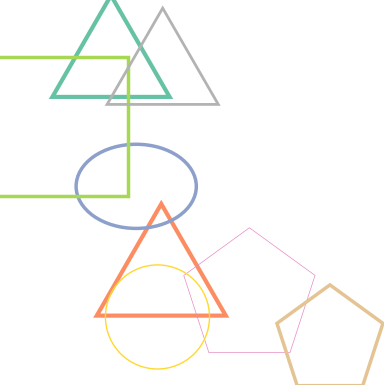[{"shape": "triangle", "thickness": 3, "radius": 0.88, "center": [0.288, 0.836]}, {"shape": "triangle", "thickness": 3, "radius": 0.97, "center": [0.419, 0.277]}, {"shape": "oval", "thickness": 2.5, "radius": 0.78, "center": [0.354, 0.516]}, {"shape": "pentagon", "thickness": 0.5, "radius": 0.9, "center": [0.648, 0.229]}, {"shape": "square", "thickness": 2.5, "radius": 0.91, "center": [0.15, 0.671]}, {"shape": "circle", "thickness": 1, "radius": 0.68, "center": [0.409, 0.177]}, {"shape": "pentagon", "thickness": 2.5, "radius": 0.72, "center": [0.857, 0.115]}, {"shape": "triangle", "thickness": 2, "radius": 0.83, "center": [0.423, 0.812]}]